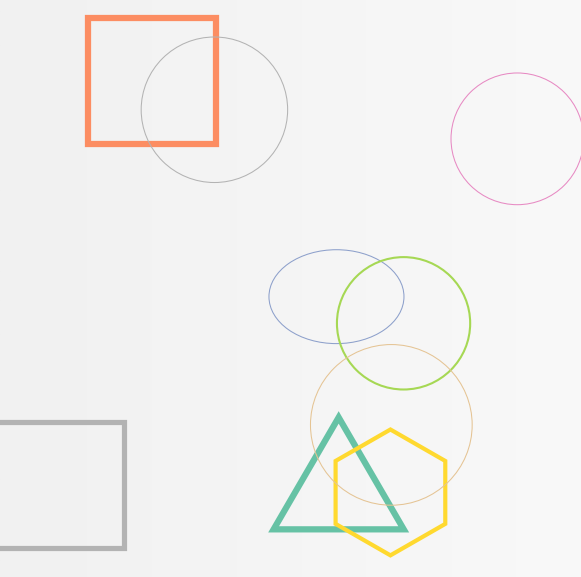[{"shape": "triangle", "thickness": 3, "radius": 0.65, "center": [0.583, 0.147]}, {"shape": "square", "thickness": 3, "radius": 0.55, "center": [0.261, 0.859]}, {"shape": "oval", "thickness": 0.5, "radius": 0.58, "center": [0.579, 0.485]}, {"shape": "circle", "thickness": 0.5, "radius": 0.57, "center": [0.89, 0.759]}, {"shape": "circle", "thickness": 1, "radius": 0.57, "center": [0.694, 0.439]}, {"shape": "hexagon", "thickness": 2, "radius": 0.54, "center": [0.672, 0.146]}, {"shape": "circle", "thickness": 0.5, "radius": 0.7, "center": [0.673, 0.263]}, {"shape": "square", "thickness": 2.5, "radius": 0.55, "center": [0.104, 0.159]}, {"shape": "circle", "thickness": 0.5, "radius": 0.63, "center": [0.369, 0.809]}]